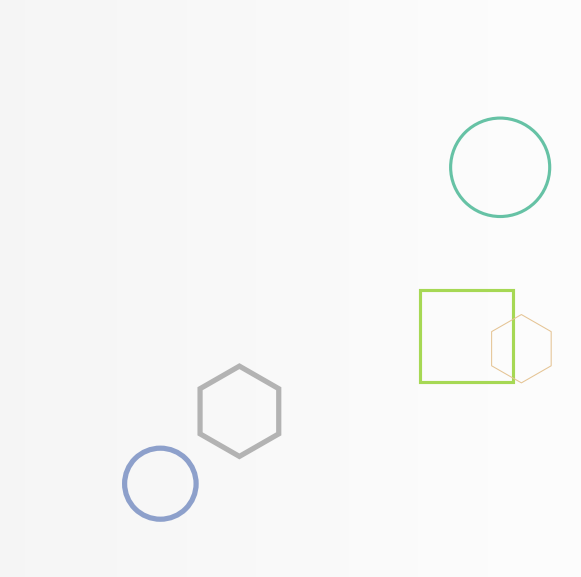[{"shape": "circle", "thickness": 1.5, "radius": 0.43, "center": [0.861, 0.709]}, {"shape": "circle", "thickness": 2.5, "radius": 0.31, "center": [0.276, 0.162]}, {"shape": "square", "thickness": 1.5, "radius": 0.4, "center": [0.803, 0.417]}, {"shape": "hexagon", "thickness": 0.5, "radius": 0.3, "center": [0.897, 0.395]}, {"shape": "hexagon", "thickness": 2.5, "radius": 0.39, "center": [0.412, 0.287]}]